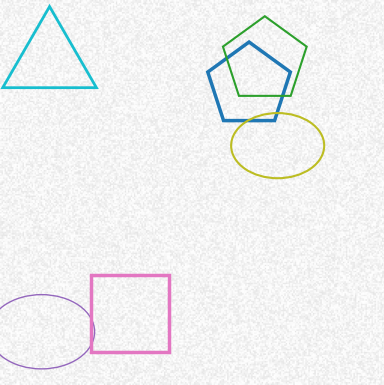[{"shape": "pentagon", "thickness": 2.5, "radius": 0.56, "center": [0.647, 0.778]}, {"shape": "pentagon", "thickness": 1.5, "radius": 0.57, "center": [0.688, 0.844]}, {"shape": "oval", "thickness": 1, "radius": 0.69, "center": [0.108, 0.138]}, {"shape": "square", "thickness": 2.5, "radius": 0.5, "center": [0.337, 0.186]}, {"shape": "oval", "thickness": 1.5, "radius": 0.6, "center": [0.721, 0.622]}, {"shape": "triangle", "thickness": 2, "radius": 0.7, "center": [0.129, 0.842]}]